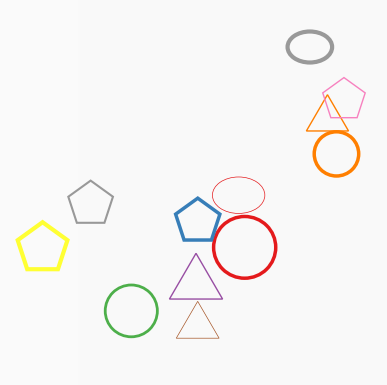[{"shape": "circle", "thickness": 2.5, "radius": 0.4, "center": [0.631, 0.358]}, {"shape": "oval", "thickness": 0.5, "radius": 0.34, "center": [0.616, 0.493]}, {"shape": "pentagon", "thickness": 2.5, "radius": 0.3, "center": [0.51, 0.425]}, {"shape": "circle", "thickness": 2, "radius": 0.34, "center": [0.339, 0.192]}, {"shape": "triangle", "thickness": 1, "radius": 0.4, "center": [0.506, 0.263]}, {"shape": "triangle", "thickness": 1, "radius": 0.31, "center": [0.845, 0.691]}, {"shape": "circle", "thickness": 2.5, "radius": 0.29, "center": [0.868, 0.6]}, {"shape": "pentagon", "thickness": 3, "radius": 0.34, "center": [0.11, 0.355]}, {"shape": "triangle", "thickness": 0.5, "radius": 0.32, "center": [0.51, 0.153]}, {"shape": "pentagon", "thickness": 1, "radius": 0.29, "center": [0.888, 0.741]}, {"shape": "oval", "thickness": 3, "radius": 0.29, "center": [0.8, 0.878]}, {"shape": "pentagon", "thickness": 1.5, "radius": 0.3, "center": [0.234, 0.47]}]